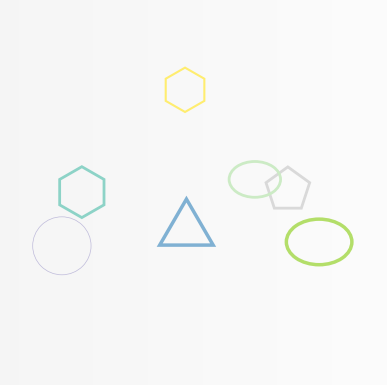[{"shape": "hexagon", "thickness": 2, "radius": 0.33, "center": [0.211, 0.501]}, {"shape": "circle", "thickness": 0.5, "radius": 0.38, "center": [0.16, 0.362]}, {"shape": "triangle", "thickness": 2.5, "radius": 0.4, "center": [0.481, 0.403]}, {"shape": "oval", "thickness": 2.5, "radius": 0.42, "center": [0.824, 0.372]}, {"shape": "pentagon", "thickness": 2, "radius": 0.3, "center": [0.743, 0.507]}, {"shape": "oval", "thickness": 2, "radius": 0.33, "center": [0.658, 0.534]}, {"shape": "hexagon", "thickness": 1.5, "radius": 0.29, "center": [0.478, 0.767]}]